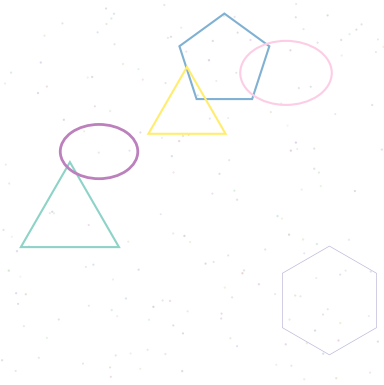[{"shape": "triangle", "thickness": 1.5, "radius": 0.74, "center": [0.182, 0.432]}, {"shape": "hexagon", "thickness": 0.5, "radius": 0.71, "center": [0.856, 0.22]}, {"shape": "pentagon", "thickness": 1.5, "radius": 0.61, "center": [0.583, 0.842]}, {"shape": "oval", "thickness": 1.5, "radius": 0.59, "center": [0.743, 0.811]}, {"shape": "oval", "thickness": 2, "radius": 0.5, "center": [0.257, 0.606]}, {"shape": "triangle", "thickness": 1.5, "radius": 0.58, "center": [0.486, 0.71]}]